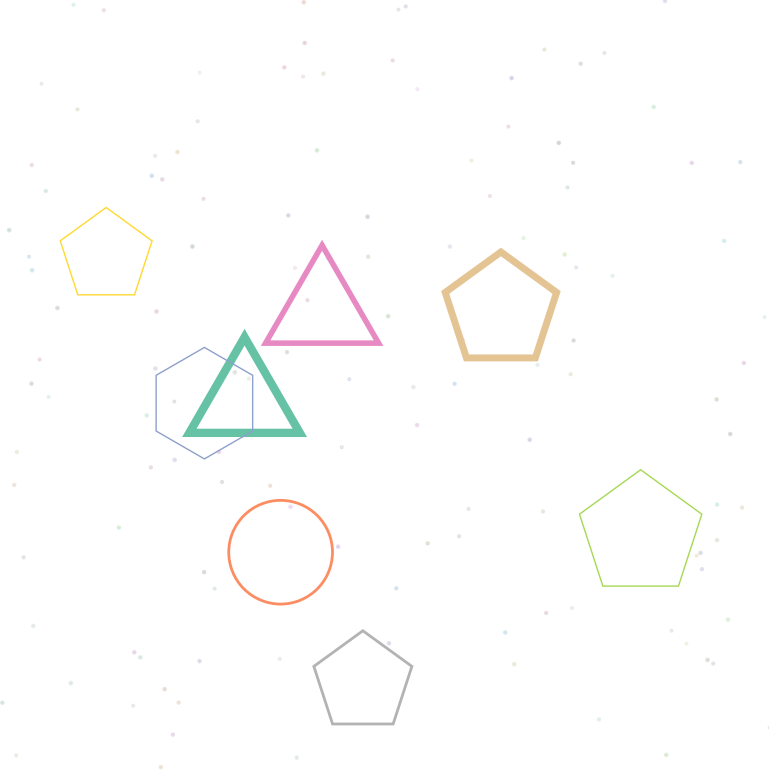[{"shape": "triangle", "thickness": 3, "radius": 0.41, "center": [0.318, 0.479]}, {"shape": "circle", "thickness": 1, "radius": 0.34, "center": [0.364, 0.283]}, {"shape": "hexagon", "thickness": 0.5, "radius": 0.36, "center": [0.265, 0.476]}, {"shape": "triangle", "thickness": 2, "radius": 0.42, "center": [0.418, 0.597]}, {"shape": "pentagon", "thickness": 0.5, "radius": 0.42, "center": [0.832, 0.306]}, {"shape": "pentagon", "thickness": 0.5, "radius": 0.31, "center": [0.138, 0.668]}, {"shape": "pentagon", "thickness": 2.5, "radius": 0.38, "center": [0.651, 0.597]}, {"shape": "pentagon", "thickness": 1, "radius": 0.33, "center": [0.471, 0.114]}]